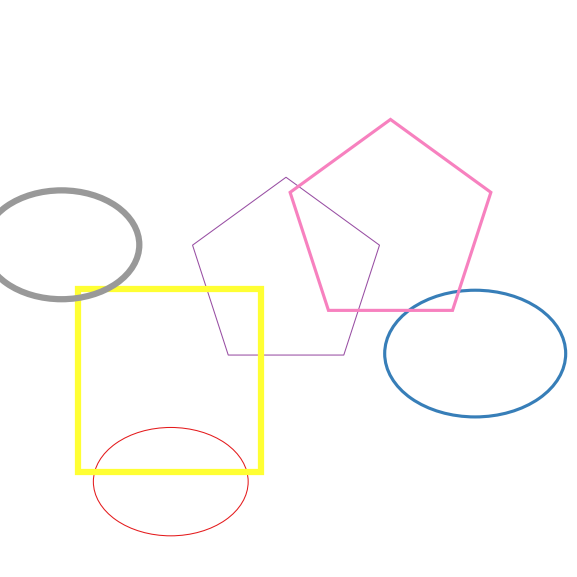[{"shape": "oval", "thickness": 0.5, "radius": 0.67, "center": [0.296, 0.165]}, {"shape": "oval", "thickness": 1.5, "radius": 0.78, "center": [0.823, 0.387]}, {"shape": "pentagon", "thickness": 0.5, "radius": 0.85, "center": [0.495, 0.522]}, {"shape": "square", "thickness": 3, "radius": 0.79, "center": [0.294, 0.34]}, {"shape": "pentagon", "thickness": 1.5, "radius": 0.91, "center": [0.676, 0.61]}, {"shape": "oval", "thickness": 3, "radius": 0.67, "center": [0.107, 0.575]}]